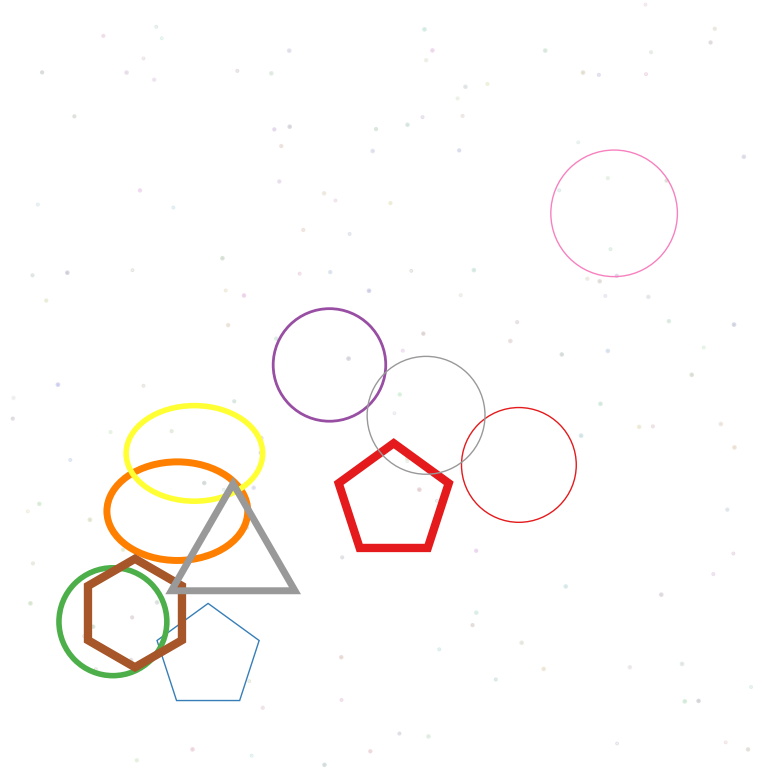[{"shape": "pentagon", "thickness": 3, "radius": 0.38, "center": [0.511, 0.349]}, {"shape": "circle", "thickness": 0.5, "radius": 0.37, "center": [0.674, 0.396]}, {"shape": "pentagon", "thickness": 0.5, "radius": 0.35, "center": [0.27, 0.147]}, {"shape": "circle", "thickness": 2, "radius": 0.35, "center": [0.147, 0.193]}, {"shape": "circle", "thickness": 1, "radius": 0.37, "center": [0.428, 0.526]}, {"shape": "oval", "thickness": 2.5, "radius": 0.46, "center": [0.23, 0.336]}, {"shape": "oval", "thickness": 2, "radius": 0.44, "center": [0.252, 0.411]}, {"shape": "hexagon", "thickness": 3, "radius": 0.35, "center": [0.175, 0.204]}, {"shape": "circle", "thickness": 0.5, "radius": 0.41, "center": [0.798, 0.723]}, {"shape": "triangle", "thickness": 2.5, "radius": 0.46, "center": [0.303, 0.279]}, {"shape": "circle", "thickness": 0.5, "radius": 0.38, "center": [0.553, 0.461]}]